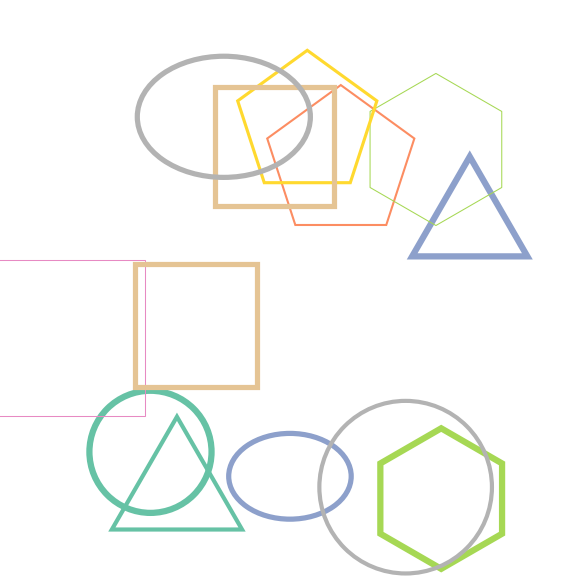[{"shape": "triangle", "thickness": 2, "radius": 0.65, "center": [0.306, 0.147]}, {"shape": "circle", "thickness": 3, "radius": 0.53, "center": [0.261, 0.217]}, {"shape": "pentagon", "thickness": 1, "radius": 0.67, "center": [0.59, 0.718]}, {"shape": "triangle", "thickness": 3, "radius": 0.58, "center": [0.813, 0.613]}, {"shape": "oval", "thickness": 2.5, "radius": 0.53, "center": [0.502, 0.174]}, {"shape": "square", "thickness": 0.5, "radius": 0.67, "center": [0.116, 0.414]}, {"shape": "hexagon", "thickness": 0.5, "radius": 0.66, "center": [0.755, 0.74]}, {"shape": "hexagon", "thickness": 3, "radius": 0.61, "center": [0.764, 0.136]}, {"shape": "pentagon", "thickness": 1.5, "radius": 0.63, "center": [0.532, 0.785]}, {"shape": "square", "thickness": 2.5, "radius": 0.51, "center": [0.475, 0.746]}, {"shape": "square", "thickness": 2.5, "radius": 0.53, "center": [0.339, 0.436]}, {"shape": "oval", "thickness": 2.5, "radius": 0.75, "center": [0.388, 0.797]}, {"shape": "circle", "thickness": 2, "radius": 0.75, "center": [0.702, 0.156]}]